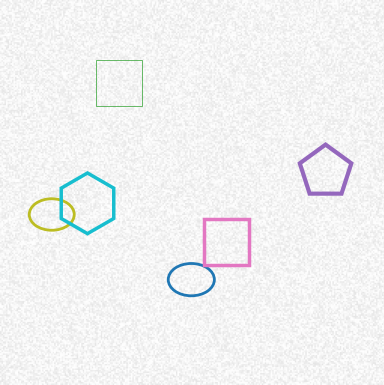[{"shape": "oval", "thickness": 2, "radius": 0.3, "center": [0.497, 0.274]}, {"shape": "square", "thickness": 0.5, "radius": 0.3, "center": [0.308, 0.784]}, {"shape": "pentagon", "thickness": 3, "radius": 0.35, "center": [0.846, 0.554]}, {"shape": "square", "thickness": 2.5, "radius": 0.29, "center": [0.589, 0.371]}, {"shape": "oval", "thickness": 2, "radius": 0.29, "center": [0.134, 0.443]}, {"shape": "hexagon", "thickness": 2.5, "radius": 0.39, "center": [0.227, 0.472]}]